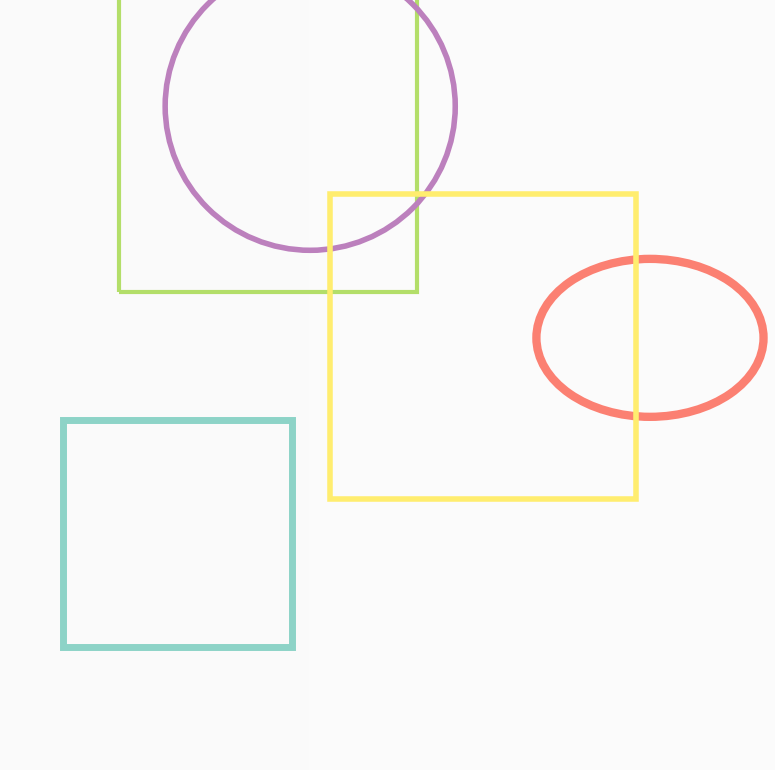[{"shape": "square", "thickness": 2.5, "radius": 0.74, "center": [0.229, 0.307]}, {"shape": "oval", "thickness": 3, "radius": 0.73, "center": [0.839, 0.561]}, {"shape": "square", "thickness": 1.5, "radius": 0.96, "center": [0.346, 0.812]}, {"shape": "circle", "thickness": 2, "radius": 0.94, "center": [0.4, 0.862]}, {"shape": "square", "thickness": 2, "radius": 0.99, "center": [0.623, 0.55]}]